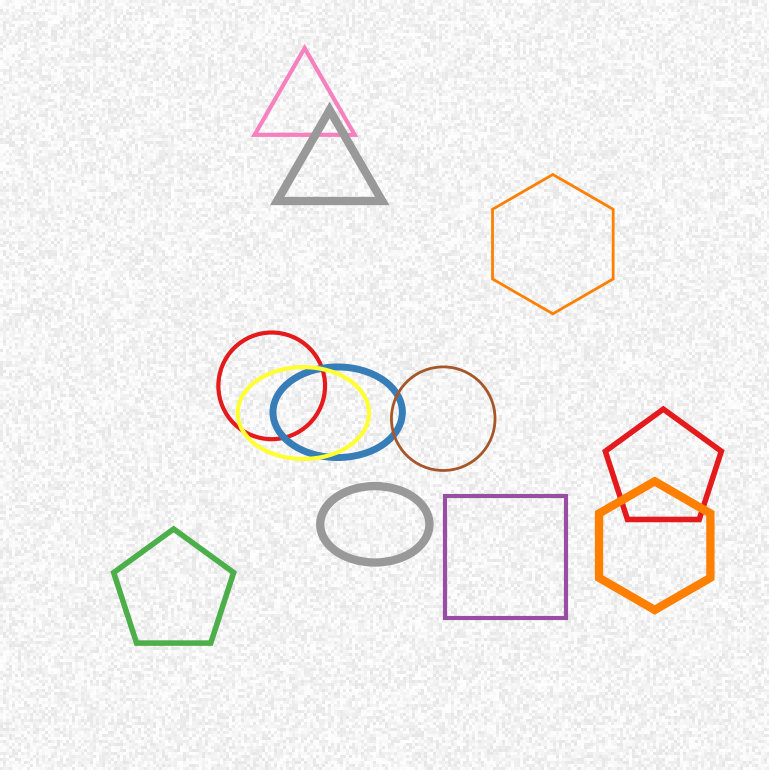[{"shape": "pentagon", "thickness": 2, "radius": 0.4, "center": [0.861, 0.389]}, {"shape": "circle", "thickness": 1.5, "radius": 0.35, "center": [0.353, 0.499]}, {"shape": "oval", "thickness": 2.5, "radius": 0.42, "center": [0.439, 0.465]}, {"shape": "pentagon", "thickness": 2, "radius": 0.41, "center": [0.226, 0.231]}, {"shape": "square", "thickness": 1.5, "radius": 0.39, "center": [0.656, 0.277]}, {"shape": "hexagon", "thickness": 3, "radius": 0.42, "center": [0.85, 0.291]}, {"shape": "hexagon", "thickness": 1, "radius": 0.45, "center": [0.718, 0.683]}, {"shape": "oval", "thickness": 1.5, "radius": 0.43, "center": [0.394, 0.464]}, {"shape": "circle", "thickness": 1, "radius": 0.34, "center": [0.576, 0.456]}, {"shape": "triangle", "thickness": 1.5, "radius": 0.38, "center": [0.396, 0.862]}, {"shape": "triangle", "thickness": 3, "radius": 0.39, "center": [0.428, 0.778]}, {"shape": "oval", "thickness": 3, "radius": 0.35, "center": [0.487, 0.319]}]